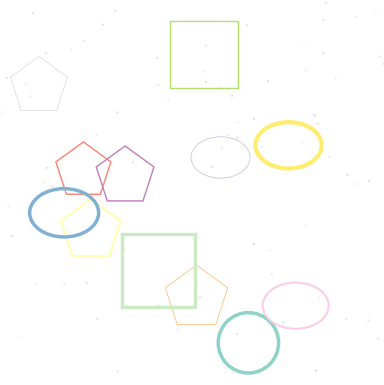[{"shape": "circle", "thickness": 2.5, "radius": 0.39, "center": [0.645, 0.11]}, {"shape": "pentagon", "thickness": 1.5, "radius": 0.41, "center": [0.236, 0.401]}, {"shape": "oval", "thickness": 0.5, "radius": 0.38, "center": [0.573, 0.591]}, {"shape": "pentagon", "thickness": 1, "radius": 0.38, "center": [0.217, 0.556]}, {"shape": "oval", "thickness": 2.5, "radius": 0.45, "center": [0.167, 0.447]}, {"shape": "pentagon", "thickness": 0.5, "radius": 0.43, "center": [0.51, 0.226]}, {"shape": "square", "thickness": 1, "radius": 0.44, "center": [0.53, 0.859]}, {"shape": "oval", "thickness": 1.5, "radius": 0.43, "center": [0.768, 0.206]}, {"shape": "pentagon", "thickness": 0.5, "radius": 0.39, "center": [0.101, 0.776]}, {"shape": "pentagon", "thickness": 1, "radius": 0.39, "center": [0.325, 0.542]}, {"shape": "square", "thickness": 2.5, "radius": 0.48, "center": [0.412, 0.297]}, {"shape": "oval", "thickness": 3, "radius": 0.43, "center": [0.75, 0.623]}]